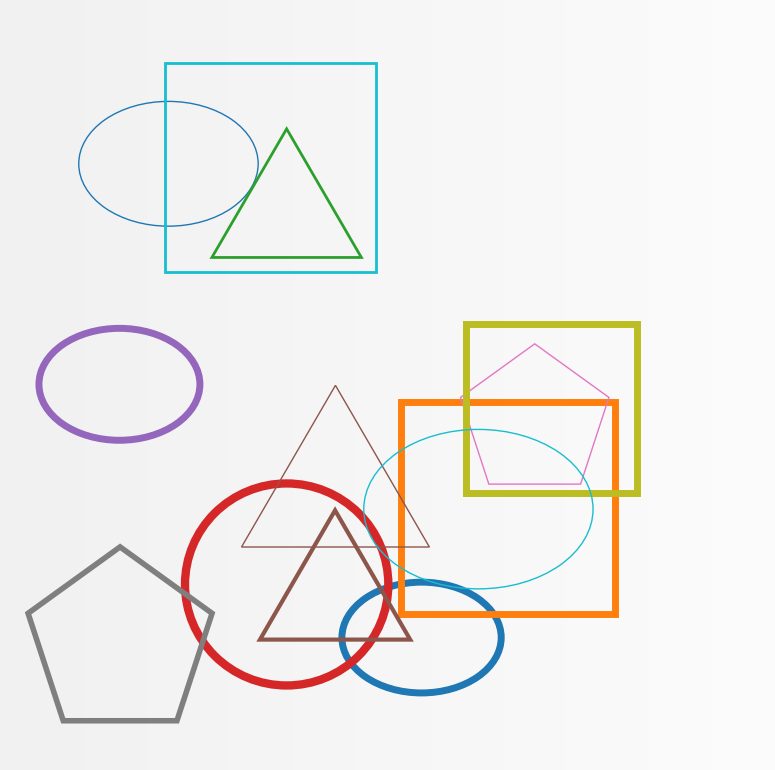[{"shape": "oval", "thickness": 0.5, "radius": 0.58, "center": [0.217, 0.787]}, {"shape": "oval", "thickness": 2.5, "radius": 0.51, "center": [0.544, 0.172]}, {"shape": "square", "thickness": 2.5, "radius": 0.69, "center": [0.655, 0.34]}, {"shape": "triangle", "thickness": 1, "radius": 0.56, "center": [0.37, 0.721]}, {"shape": "circle", "thickness": 3, "radius": 0.66, "center": [0.37, 0.241]}, {"shape": "oval", "thickness": 2.5, "radius": 0.52, "center": [0.154, 0.501]}, {"shape": "triangle", "thickness": 0.5, "radius": 0.7, "center": [0.433, 0.36]}, {"shape": "triangle", "thickness": 1.5, "radius": 0.56, "center": [0.432, 0.225]}, {"shape": "pentagon", "thickness": 0.5, "radius": 0.5, "center": [0.69, 0.453]}, {"shape": "pentagon", "thickness": 2, "radius": 0.62, "center": [0.155, 0.165]}, {"shape": "square", "thickness": 2.5, "radius": 0.55, "center": [0.712, 0.469]}, {"shape": "oval", "thickness": 0.5, "radius": 0.74, "center": [0.617, 0.339]}, {"shape": "square", "thickness": 1, "radius": 0.68, "center": [0.349, 0.783]}]